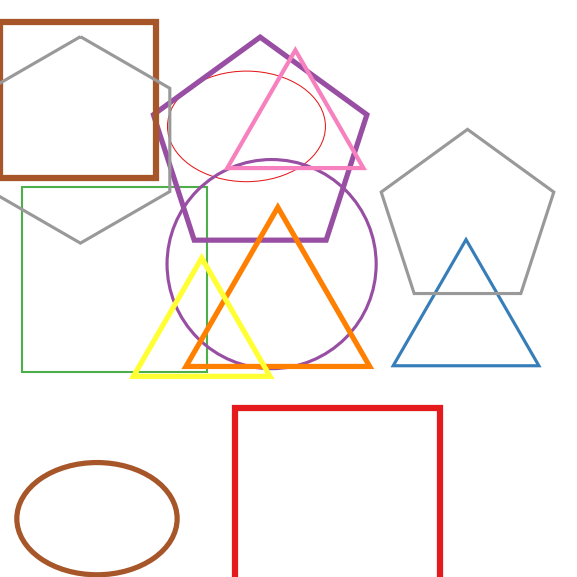[{"shape": "oval", "thickness": 0.5, "radius": 0.68, "center": [0.427, 0.78]}, {"shape": "square", "thickness": 3, "radius": 0.89, "center": [0.584, 0.115]}, {"shape": "triangle", "thickness": 1.5, "radius": 0.73, "center": [0.807, 0.439]}, {"shape": "square", "thickness": 1, "radius": 0.8, "center": [0.198, 0.516]}, {"shape": "circle", "thickness": 1.5, "radius": 0.91, "center": [0.47, 0.542]}, {"shape": "pentagon", "thickness": 2.5, "radius": 0.97, "center": [0.451, 0.741]}, {"shape": "triangle", "thickness": 2.5, "radius": 0.92, "center": [0.481, 0.456]}, {"shape": "triangle", "thickness": 2.5, "radius": 0.68, "center": [0.349, 0.416]}, {"shape": "oval", "thickness": 2.5, "radius": 0.69, "center": [0.168, 0.101]}, {"shape": "square", "thickness": 3, "radius": 0.68, "center": [0.135, 0.826]}, {"shape": "triangle", "thickness": 2, "radius": 0.68, "center": [0.511, 0.776]}, {"shape": "pentagon", "thickness": 1.5, "radius": 0.79, "center": [0.81, 0.618]}, {"shape": "hexagon", "thickness": 1.5, "radius": 0.89, "center": [0.139, 0.757]}]